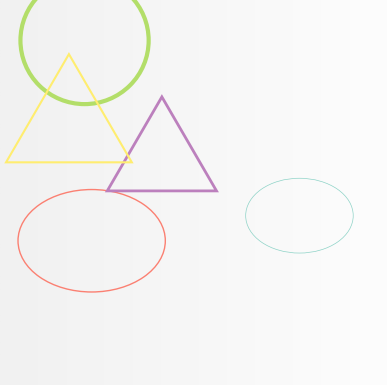[{"shape": "oval", "thickness": 0.5, "radius": 0.69, "center": [0.773, 0.44]}, {"shape": "oval", "thickness": 1, "radius": 0.95, "center": [0.237, 0.375]}, {"shape": "circle", "thickness": 3, "radius": 0.83, "center": [0.218, 0.895]}, {"shape": "triangle", "thickness": 2, "radius": 0.81, "center": [0.418, 0.586]}, {"shape": "triangle", "thickness": 1.5, "radius": 0.94, "center": [0.178, 0.672]}]